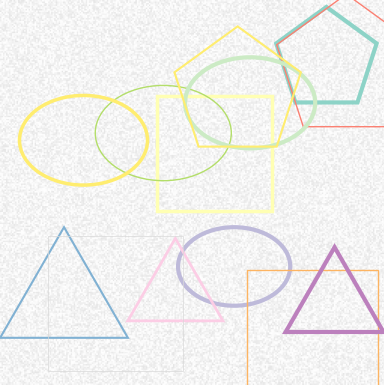[{"shape": "pentagon", "thickness": 3, "radius": 0.69, "center": [0.848, 0.845]}, {"shape": "square", "thickness": 2.5, "radius": 0.75, "center": [0.556, 0.601]}, {"shape": "oval", "thickness": 3, "radius": 0.73, "center": [0.608, 0.308]}, {"shape": "pentagon", "thickness": 1, "radius": 0.95, "center": [0.9, 0.825]}, {"shape": "triangle", "thickness": 1.5, "radius": 0.96, "center": [0.166, 0.218]}, {"shape": "square", "thickness": 1, "radius": 0.85, "center": [0.811, 0.129]}, {"shape": "oval", "thickness": 1, "radius": 0.88, "center": [0.424, 0.654]}, {"shape": "triangle", "thickness": 2, "radius": 0.71, "center": [0.455, 0.238]}, {"shape": "square", "thickness": 0.5, "radius": 0.88, "center": [0.301, 0.212]}, {"shape": "triangle", "thickness": 3, "radius": 0.73, "center": [0.869, 0.211]}, {"shape": "oval", "thickness": 3, "radius": 0.85, "center": [0.65, 0.733]}, {"shape": "oval", "thickness": 2.5, "radius": 0.83, "center": [0.217, 0.636]}, {"shape": "pentagon", "thickness": 1.5, "radius": 0.86, "center": [0.617, 0.759]}]